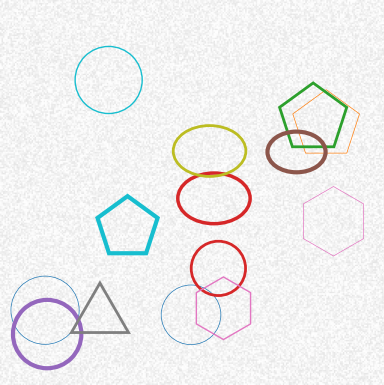[{"shape": "circle", "thickness": 0.5, "radius": 0.44, "center": [0.117, 0.194]}, {"shape": "circle", "thickness": 0.5, "radius": 0.39, "center": [0.496, 0.182]}, {"shape": "pentagon", "thickness": 0.5, "radius": 0.46, "center": [0.847, 0.676]}, {"shape": "pentagon", "thickness": 2, "radius": 0.46, "center": [0.813, 0.693]}, {"shape": "oval", "thickness": 2.5, "radius": 0.47, "center": [0.556, 0.485]}, {"shape": "circle", "thickness": 2, "radius": 0.35, "center": [0.567, 0.303]}, {"shape": "circle", "thickness": 3, "radius": 0.44, "center": [0.122, 0.132]}, {"shape": "oval", "thickness": 3, "radius": 0.38, "center": [0.77, 0.605]}, {"shape": "hexagon", "thickness": 1, "radius": 0.41, "center": [0.58, 0.199]}, {"shape": "hexagon", "thickness": 0.5, "radius": 0.45, "center": [0.866, 0.425]}, {"shape": "triangle", "thickness": 2, "radius": 0.43, "center": [0.26, 0.179]}, {"shape": "oval", "thickness": 2, "radius": 0.47, "center": [0.544, 0.608]}, {"shape": "circle", "thickness": 1, "radius": 0.44, "center": [0.282, 0.792]}, {"shape": "pentagon", "thickness": 3, "radius": 0.41, "center": [0.331, 0.409]}]